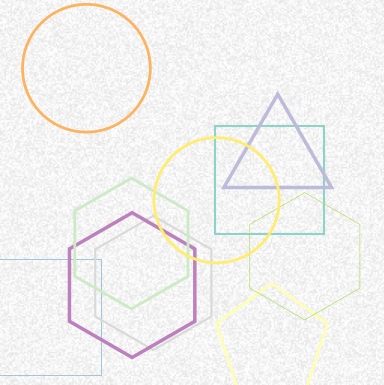[{"shape": "square", "thickness": 1.5, "radius": 0.71, "center": [0.7, 0.533]}, {"shape": "pentagon", "thickness": 2, "radius": 0.76, "center": [0.706, 0.113]}, {"shape": "triangle", "thickness": 2.5, "radius": 0.81, "center": [0.721, 0.594]}, {"shape": "square", "thickness": 0.5, "radius": 0.76, "center": [0.11, 0.177]}, {"shape": "circle", "thickness": 2, "radius": 0.83, "center": [0.224, 0.823]}, {"shape": "hexagon", "thickness": 0.5, "radius": 0.83, "center": [0.792, 0.334]}, {"shape": "hexagon", "thickness": 1.5, "radius": 0.87, "center": [0.398, 0.265]}, {"shape": "hexagon", "thickness": 2.5, "radius": 0.94, "center": [0.343, 0.259]}, {"shape": "hexagon", "thickness": 2, "radius": 0.85, "center": [0.341, 0.367]}, {"shape": "circle", "thickness": 2, "radius": 0.81, "center": [0.563, 0.48]}]